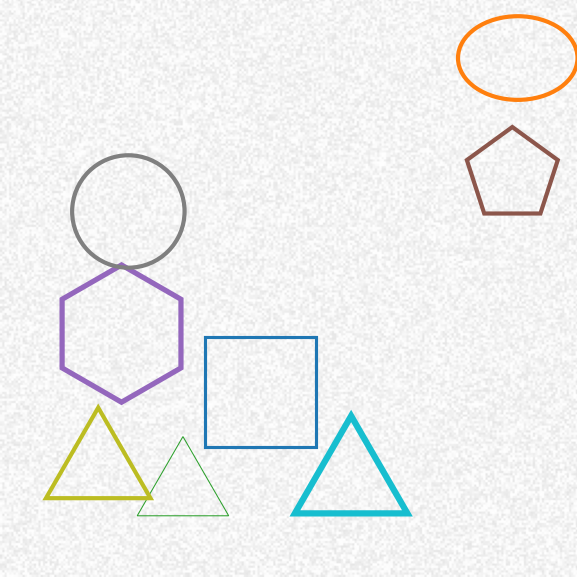[{"shape": "square", "thickness": 1.5, "radius": 0.48, "center": [0.451, 0.32]}, {"shape": "oval", "thickness": 2, "radius": 0.52, "center": [0.897, 0.899]}, {"shape": "triangle", "thickness": 0.5, "radius": 0.46, "center": [0.317, 0.152]}, {"shape": "hexagon", "thickness": 2.5, "radius": 0.59, "center": [0.21, 0.421]}, {"shape": "pentagon", "thickness": 2, "radius": 0.41, "center": [0.887, 0.696]}, {"shape": "circle", "thickness": 2, "radius": 0.49, "center": [0.222, 0.633]}, {"shape": "triangle", "thickness": 2, "radius": 0.52, "center": [0.17, 0.189]}, {"shape": "triangle", "thickness": 3, "radius": 0.56, "center": [0.608, 0.166]}]